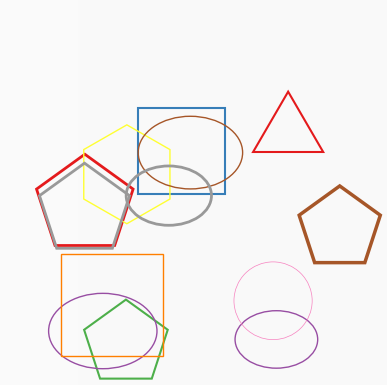[{"shape": "triangle", "thickness": 1.5, "radius": 0.52, "center": [0.744, 0.657]}, {"shape": "pentagon", "thickness": 2, "radius": 0.66, "center": [0.219, 0.468]}, {"shape": "square", "thickness": 1.5, "radius": 0.56, "center": [0.468, 0.608]}, {"shape": "pentagon", "thickness": 1.5, "radius": 0.57, "center": [0.325, 0.108]}, {"shape": "oval", "thickness": 1, "radius": 0.53, "center": [0.713, 0.118]}, {"shape": "oval", "thickness": 1, "radius": 0.7, "center": [0.265, 0.14]}, {"shape": "square", "thickness": 1, "radius": 0.66, "center": [0.29, 0.208]}, {"shape": "hexagon", "thickness": 1, "radius": 0.64, "center": [0.327, 0.547]}, {"shape": "oval", "thickness": 1, "radius": 0.67, "center": [0.491, 0.604]}, {"shape": "pentagon", "thickness": 2.5, "radius": 0.55, "center": [0.877, 0.407]}, {"shape": "circle", "thickness": 0.5, "radius": 0.5, "center": [0.705, 0.219]}, {"shape": "pentagon", "thickness": 2, "radius": 0.61, "center": [0.218, 0.454]}, {"shape": "oval", "thickness": 2, "radius": 0.55, "center": [0.436, 0.492]}]